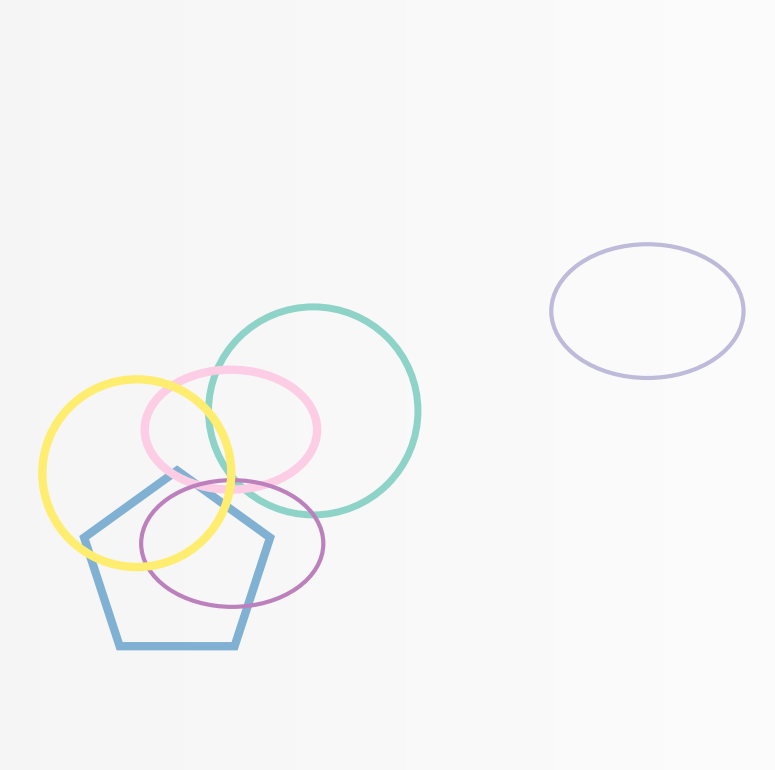[{"shape": "circle", "thickness": 2.5, "radius": 0.68, "center": [0.404, 0.466]}, {"shape": "oval", "thickness": 1.5, "radius": 0.62, "center": [0.835, 0.596]}, {"shape": "pentagon", "thickness": 3, "radius": 0.63, "center": [0.229, 0.263]}, {"shape": "oval", "thickness": 3, "radius": 0.56, "center": [0.298, 0.442]}, {"shape": "oval", "thickness": 1.5, "radius": 0.59, "center": [0.3, 0.294]}, {"shape": "circle", "thickness": 3, "radius": 0.61, "center": [0.176, 0.386]}]